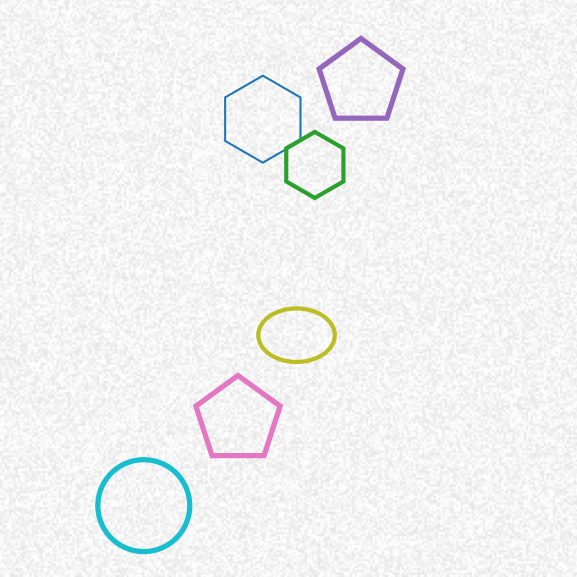[{"shape": "hexagon", "thickness": 1, "radius": 0.38, "center": [0.455, 0.793]}, {"shape": "hexagon", "thickness": 2, "radius": 0.29, "center": [0.545, 0.714]}, {"shape": "pentagon", "thickness": 2.5, "radius": 0.38, "center": [0.625, 0.856]}, {"shape": "pentagon", "thickness": 2.5, "radius": 0.38, "center": [0.412, 0.272]}, {"shape": "oval", "thickness": 2, "radius": 0.33, "center": [0.513, 0.419]}, {"shape": "circle", "thickness": 2.5, "radius": 0.4, "center": [0.249, 0.124]}]